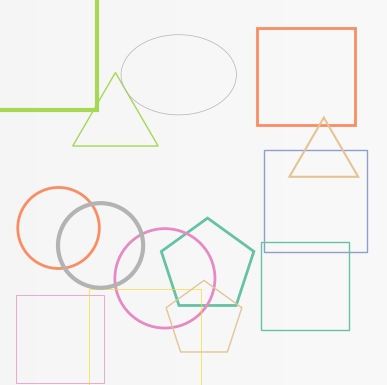[{"shape": "pentagon", "thickness": 2, "radius": 0.63, "center": [0.536, 0.308]}, {"shape": "square", "thickness": 1, "radius": 0.57, "center": [0.787, 0.257]}, {"shape": "square", "thickness": 2, "radius": 0.63, "center": [0.79, 0.801]}, {"shape": "circle", "thickness": 2, "radius": 0.53, "center": [0.151, 0.408]}, {"shape": "square", "thickness": 1, "radius": 0.66, "center": [0.814, 0.479]}, {"shape": "circle", "thickness": 2, "radius": 0.65, "center": [0.426, 0.277]}, {"shape": "square", "thickness": 0.5, "radius": 0.57, "center": [0.155, 0.119]}, {"shape": "triangle", "thickness": 1, "radius": 0.64, "center": [0.298, 0.684]}, {"shape": "square", "thickness": 3, "radius": 0.74, "center": [0.103, 0.861]}, {"shape": "square", "thickness": 0.5, "radius": 0.72, "center": [0.373, 0.105]}, {"shape": "pentagon", "thickness": 1, "radius": 0.51, "center": [0.526, 0.169]}, {"shape": "triangle", "thickness": 1.5, "radius": 0.51, "center": [0.836, 0.592]}, {"shape": "oval", "thickness": 0.5, "radius": 0.74, "center": [0.461, 0.806]}, {"shape": "circle", "thickness": 3, "radius": 0.55, "center": [0.26, 0.362]}]